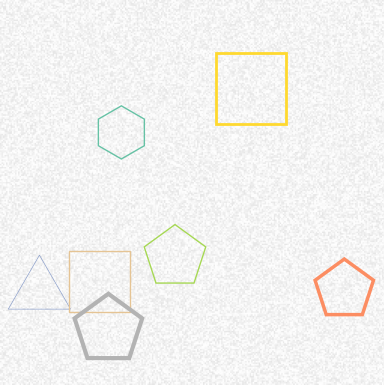[{"shape": "hexagon", "thickness": 1, "radius": 0.34, "center": [0.315, 0.656]}, {"shape": "pentagon", "thickness": 2.5, "radius": 0.4, "center": [0.894, 0.247]}, {"shape": "triangle", "thickness": 0.5, "radius": 0.47, "center": [0.102, 0.244]}, {"shape": "pentagon", "thickness": 1, "radius": 0.42, "center": [0.455, 0.333]}, {"shape": "square", "thickness": 2, "radius": 0.46, "center": [0.652, 0.77]}, {"shape": "square", "thickness": 1, "radius": 0.4, "center": [0.258, 0.269]}, {"shape": "pentagon", "thickness": 3, "radius": 0.46, "center": [0.281, 0.145]}]